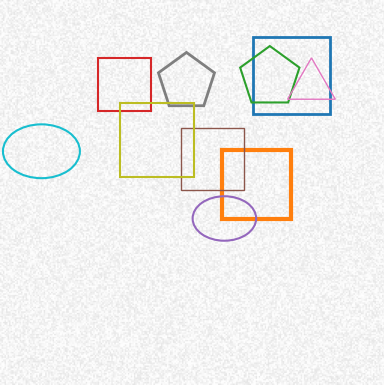[{"shape": "square", "thickness": 2, "radius": 0.5, "center": [0.757, 0.804]}, {"shape": "square", "thickness": 3, "radius": 0.45, "center": [0.667, 0.52]}, {"shape": "pentagon", "thickness": 1.5, "radius": 0.4, "center": [0.701, 0.799]}, {"shape": "square", "thickness": 1.5, "radius": 0.34, "center": [0.323, 0.78]}, {"shape": "oval", "thickness": 1.5, "radius": 0.41, "center": [0.583, 0.432]}, {"shape": "square", "thickness": 1, "radius": 0.4, "center": [0.552, 0.587]}, {"shape": "triangle", "thickness": 1, "radius": 0.36, "center": [0.809, 0.778]}, {"shape": "pentagon", "thickness": 2, "radius": 0.38, "center": [0.484, 0.787]}, {"shape": "square", "thickness": 1.5, "radius": 0.48, "center": [0.408, 0.635]}, {"shape": "oval", "thickness": 1.5, "radius": 0.5, "center": [0.108, 0.607]}]